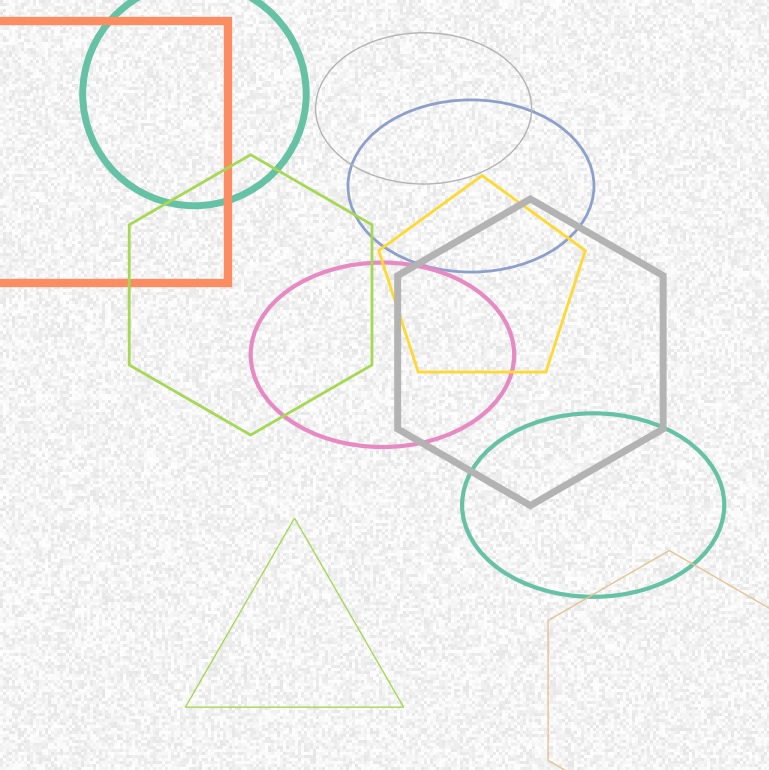[{"shape": "circle", "thickness": 2.5, "radius": 0.73, "center": [0.253, 0.878]}, {"shape": "oval", "thickness": 1.5, "radius": 0.85, "center": [0.77, 0.344]}, {"shape": "square", "thickness": 3, "radius": 0.85, "center": [0.126, 0.803]}, {"shape": "oval", "thickness": 1, "radius": 0.8, "center": [0.612, 0.758]}, {"shape": "oval", "thickness": 1.5, "radius": 0.86, "center": [0.497, 0.539]}, {"shape": "triangle", "thickness": 0.5, "radius": 0.82, "center": [0.382, 0.163]}, {"shape": "hexagon", "thickness": 1, "radius": 0.91, "center": [0.325, 0.617]}, {"shape": "pentagon", "thickness": 1, "radius": 0.71, "center": [0.626, 0.631]}, {"shape": "hexagon", "thickness": 0.5, "radius": 0.91, "center": [0.869, 0.103]}, {"shape": "oval", "thickness": 0.5, "radius": 0.7, "center": [0.55, 0.859]}, {"shape": "hexagon", "thickness": 2.5, "radius": 1.0, "center": [0.689, 0.542]}]